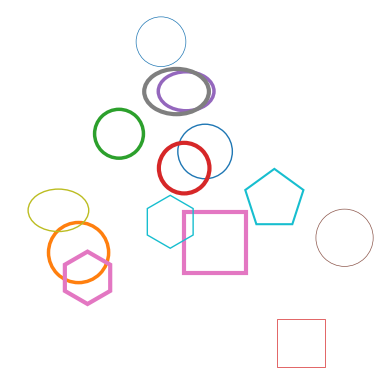[{"shape": "circle", "thickness": 0.5, "radius": 0.32, "center": [0.418, 0.892]}, {"shape": "circle", "thickness": 1, "radius": 0.35, "center": [0.533, 0.607]}, {"shape": "circle", "thickness": 2.5, "radius": 0.39, "center": [0.204, 0.344]}, {"shape": "circle", "thickness": 2.5, "radius": 0.32, "center": [0.309, 0.653]}, {"shape": "circle", "thickness": 3, "radius": 0.33, "center": [0.478, 0.563]}, {"shape": "square", "thickness": 0.5, "radius": 0.31, "center": [0.782, 0.108]}, {"shape": "oval", "thickness": 2.5, "radius": 0.36, "center": [0.483, 0.763]}, {"shape": "circle", "thickness": 0.5, "radius": 0.37, "center": [0.895, 0.382]}, {"shape": "square", "thickness": 3, "radius": 0.4, "center": [0.558, 0.369]}, {"shape": "hexagon", "thickness": 3, "radius": 0.34, "center": [0.227, 0.278]}, {"shape": "oval", "thickness": 3, "radius": 0.42, "center": [0.459, 0.762]}, {"shape": "oval", "thickness": 1, "radius": 0.39, "center": [0.152, 0.454]}, {"shape": "hexagon", "thickness": 1, "radius": 0.34, "center": [0.442, 0.424]}, {"shape": "pentagon", "thickness": 1.5, "radius": 0.4, "center": [0.713, 0.482]}]